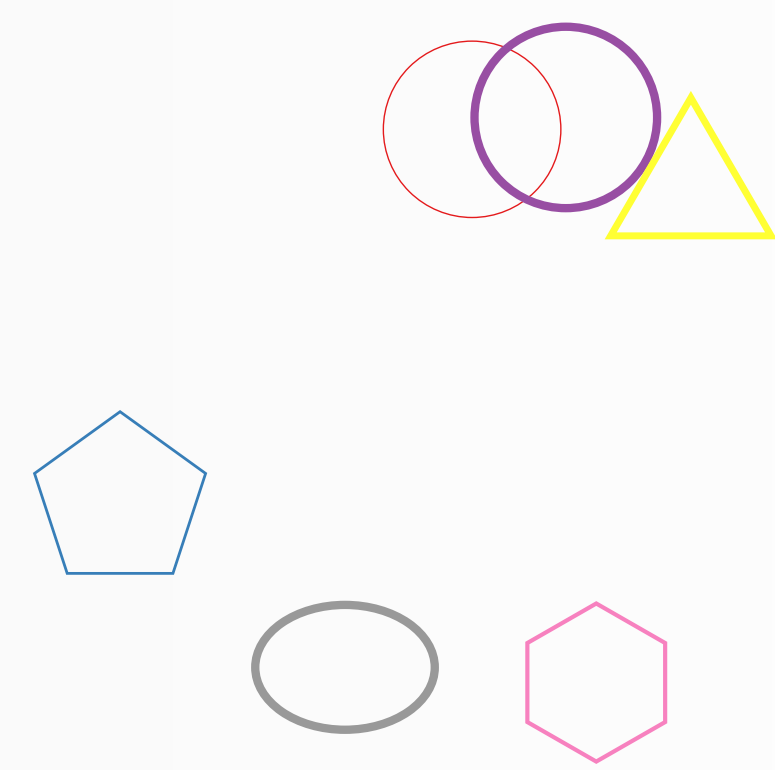[{"shape": "circle", "thickness": 0.5, "radius": 0.57, "center": [0.609, 0.832]}, {"shape": "pentagon", "thickness": 1, "radius": 0.58, "center": [0.155, 0.349]}, {"shape": "circle", "thickness": 3, "radius": 0.59, "center": [0.73, 0.847]}, {"shape": "triangle", "thickness": 2.5, "radius": 0.6, "center": [0.891, 0.753]}, {"shape": "hexagon", "thickness": 1.5, "radius": 0.51, "center": [0.769, 0.114]}, {"shape": "oval", "thickness": 3, "radius": 0.58, "center": [0.445, 0.133]}]